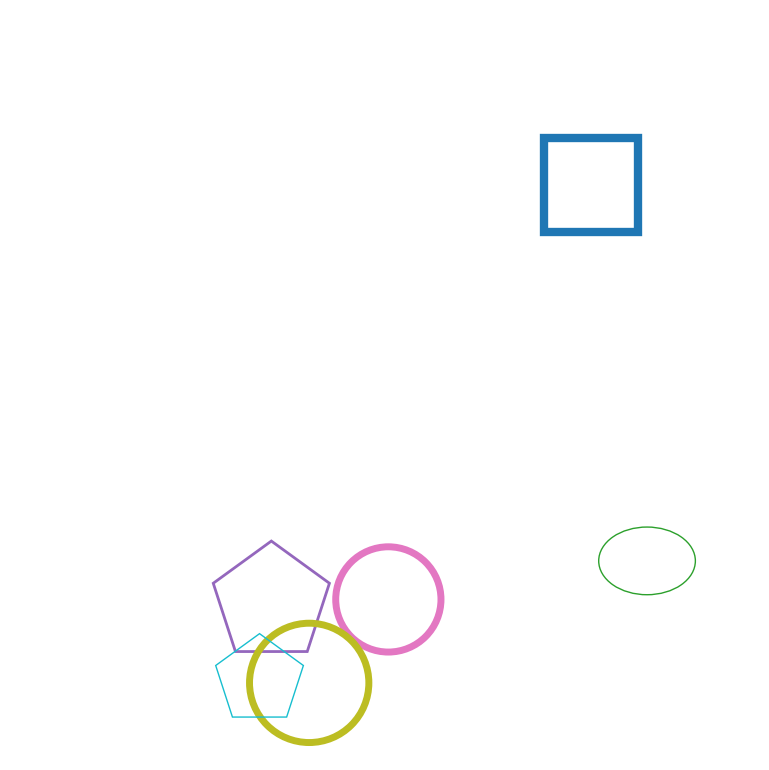[{"shape": "square", "thickness": 3, "radius": 0.3, "center": [0.767, 0.76]}, {"shape": "oval", "thickness": 0.5, "radius": 0.31, "center": [0.84, 0.272]}, {"shape": "pentagon", "thickness": 1, "radius": 0.4, "center": [0.352, 0.218]}, {"shape": "circle", "thickness": 2.5, "radius": 0.34, "center": [0.504, 0.222]}, {"shape": "circle", "thickness": 2.5, "radius": 0.39, "center": [0.402, 0.113]}, {"shape": "pentagon", "thickness": 0.5, "radius": 0.3, "center": [0.337, 0.117]}]